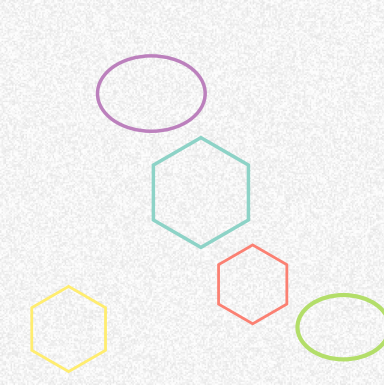[{"shape": "hexagon", "thickness": 2.5, "radius": 0.71, "center": [0.522, 0.5]}, {"shape": "hexagon", "thickness": 2, "radius": 0.51, "center": [0.656, 0.261]}, {"shape": "oval", "thickness": 3, "radius": 0.6, "center": [0.892, 0.15]}, {"shape": "oval", "thickness": 2.5, "radius": 0.7, "center": [0.393, 0.757]}, {"shape": "hexagon", "thickness": 2, "radius": 0.55, "center": [0.178, 0.145]}]